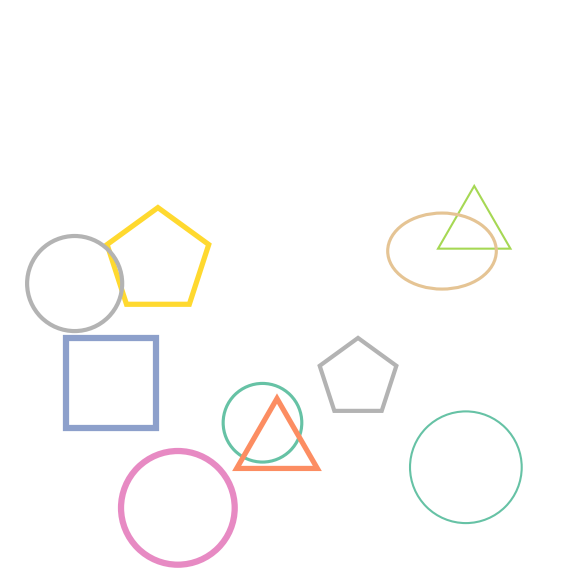[{"shape": "circle", "thickness": 1, "radius": 0.48, "center": [0.807, 0.19]}, {"shape": "circle", "thickness": 1.5, "radius": 0.34, "center": [0.455, 0.267]}, {"shape": "triangle", "thickness": 2.5, "radius": 0.4, "center": [0.48, 0.228]}, {"shape": "square", "thickness": 3, "radius": 0.39, "center": [0.191, 0.336]}, {"shape": "circle", "thickness": 3, "radius": 0.49, "center": [0.308, 0.12]}, {"shape": "triangle", "thickness": 1, "radius": 0.36, "center": [0.821, 0.605]}, {"shape": "pentagon", "thickness": 2.5, "radius": 0.46, "center": [0.273, 0.547]}, {"shape": "oval", "thickness": 1.5, "radius": 0.47, "center": [0.765, 0.564]}, {"shape": "circle", "thickness": 2, "radius": 0.41, "center": [0.129, 0.508]}, {"shape": "pentagon", "thickness": 2, "radius": 0.35, "center": [0.62, 0.344]}]